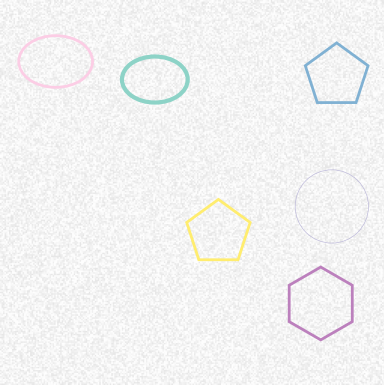[{"shape": "oval", "thickness": 3, "radius": 0.43, "center": [0.402, 0.793]}, {"shape": "circle", "thickness": 0.5, "radius": 0.48, "center": [0.862, 0.464]}, {"shape": "pentagon", "thickness": 2, "radius": 0.43, "center": [0.874, 0.803]}, {"shape": "oval", "thickness": 2, "radius": 0.48, "center": [0.145, 0.84]}, {"shape": "hexagon", "thickness": 2, "radius": 0.47, "center": [0.833, 0.212]}, {"shape": "pentagon", "thickness": 2, "radius": 0.43, "center": [0.567, 0.395]}]